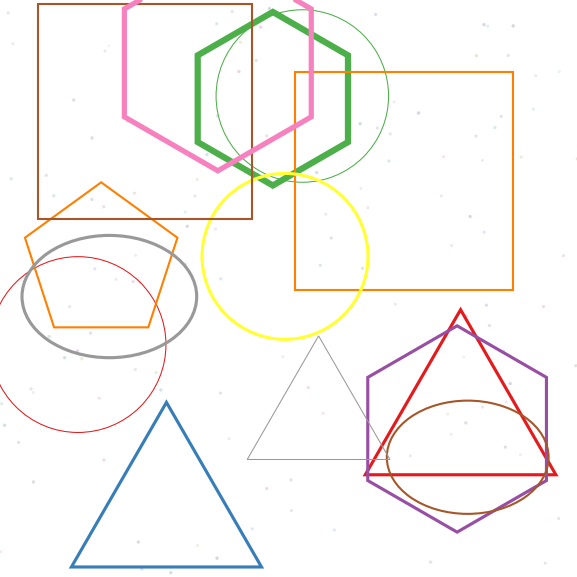[{"shape": "triangle", "thickness": 1.5, "radius": 0.95, "center": [0.798, 0.272]}, {"shape": "circle", "thickness": 0.5, "radius": 0.76, "center": [0.135, 0.402]}, {"shape": "triangle", "thickness": 1.5, "radius": 0.95, "center": [0.288, 0.112]}, {"shape": "circle", "thickness": 0.5, "radius": 0.75, "center": [0.524, 0.833]}, {"shape": "hexagon", "thickness": 3, "radius": 0.75, "center": [0.472, 0.828]}, {"shape": "hexagon", "thickness": 1.5, "radius": 0.89, "center": [0.792, 0.256]}, {"shape": "pentagon", "thickness": 1, "radius": 0.69, "center": [0.175, 0.545]}, {"shape": "square", "thickness": 1, "radius": 0.95, "center": [0.699, 0.686]}, {"shape": "circle", "thickness": 1.5, "radius": 0.72, "center": [0.494, 0.555]}, {"shape": "square", "thickness": 1, "radius": 0.93, "center": [0.251, 0.806]}, {"shape": "oval", "thickness": 1, "radius": 0.7, "center": [0.81, 0.207]}, {"shape": "hexagon", "thickness": 2.5, "radius": 0.93, "center": [0.377, 0.89]}, {"shape": "oval", "thickness": 1.5, "radius": 0.76, "center": [0.189, 0.486]}, {"shape": "triangle", "thickness": 0.5, "radius": 0.71, "center": [0.552, 0.275]}]